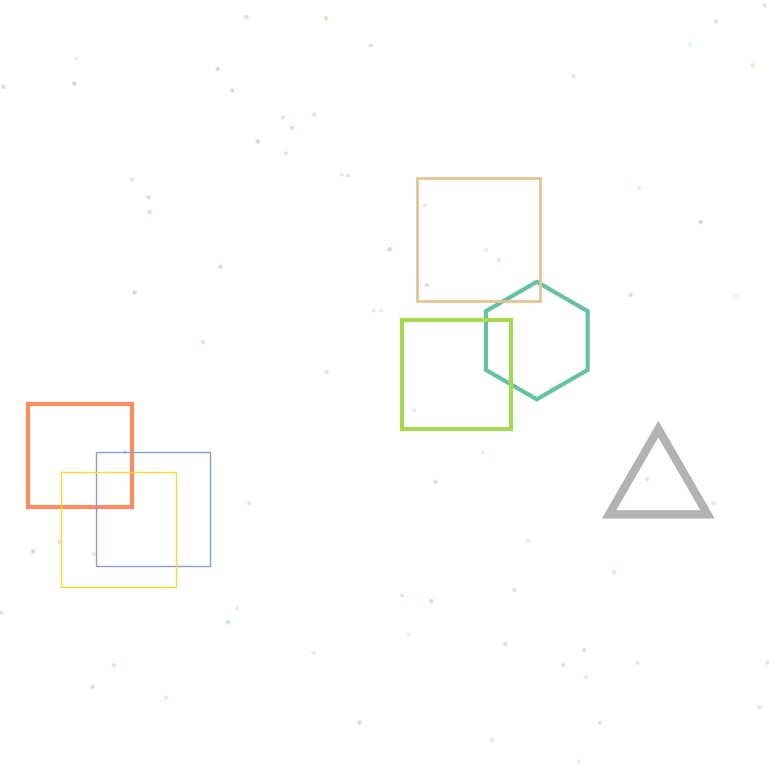[{"shape": "hexagon", "thickness": 1.5, "radius": 0.38, "center": [0.697, 0.558]}, {"shape": "square", "thickness": 1.5, "radius": 0.34, "center": [0.104, 0.408]}, {"shape": "square", "thickness": 0.5, "radius": 0.37, "center": [0.198, 0.339]}, {"shape": "square", "thickness": 1.5, "radius": 0.35, "center": [0.592, 0.514]}, {"shape": "square", "thickness": 0.5, "radius": 0.37, "center": [0.154, 0.312]}, {"shape": "square", "thickness": 1, "radius": 0.4, "center": [0.621, 0.689]}, {"shape": "triangle", "thickness": 3, "radius": 0.37, "center": [0.855, 0.369]}]